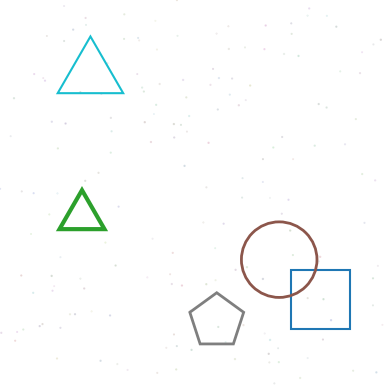[{"shape": "square", "thickness": 1.5, "radius": 0.38, "center": [0.833, 0.222]}, {"shape": "triangle", "thickness": 3, "radius": 0.34, "center": [0.213, 0.439]}, {"shape": "circle", "thickness": 2, "radius": 0.49, "center": [0.725, 0.326]}, {"shape": "pentagon", "thickness": 2, "radius": 0.37, "center": [0.563, 0.166]}, {"shape": "triangle", "thickness": 1.5, "radius": 0.49, "center": [0.235, 0.807]}]